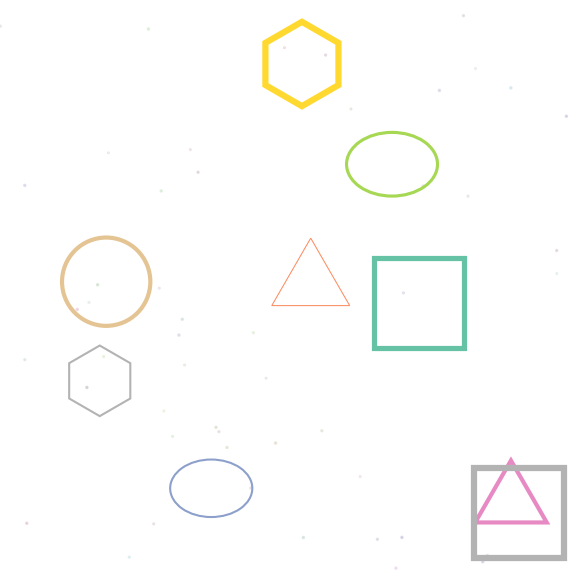[{"shape": "square", "thickness": 2.5, "radius": 0.39, "center": [0.726, 0.474]}, {"shape": "triangle", "thickness": 0.5, "radius": 0.39, "center": [0.538, 0.509]}, {"shape": "oval", "thickness": 1, "radius": 0.36, "center": [0.366, 0.154]}, {"shape": "triangle", "thickness": 2, "radius": 0.36, "center": [0.885, 0.13]}, {"shape": "oval", "thickness": 1.5, "radius": 0.39, "center": [0.679, 0.715]}, {"shape": "hexagon", "thickness": 3, "radius": 0.37, "center": [0.523, 0.888]}, {"shape": "circle", "thickness": 2, "radius": 0.38, "center": [0.184, 0.511]}, {"shape": "square", "thickness": 3, "radius": 0.39, "center": [0.898, 0.11]}, {"shape": "hexagon", "thickness": 1, "radius": 0.31, "center": [0.173, 0.34]}]